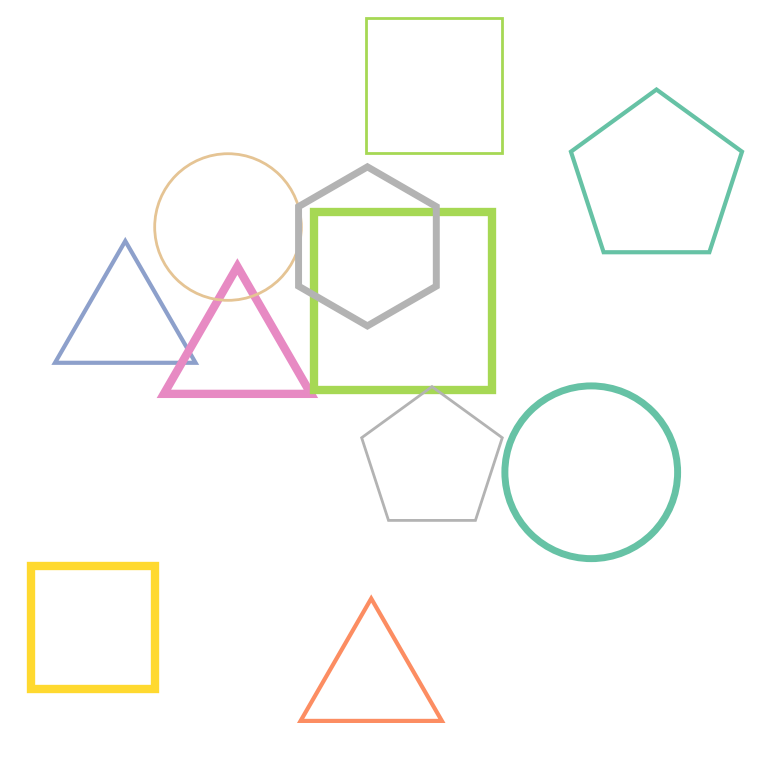[{"shape": "circle", "thickness": 2.5, "radius": 0.56, "center": [0.768, 0.387]}, {"shape": "pentagon", "thickness": 1.5, "radius": 0.58, "center": [0.853, 0.767]}, {"shape": "triangle", "thickness": 1.5, "radius": 0.53, "center": [0.482, 0.117]}, {"shape": "triangle", "thickness": 1.5, "radius": 0.53, "center": [0.163, 0.582]}, {"shape": "triangle", "thickness": 3, "radius": 0.55, "center": [0.308, 0.544]}, {"shape": "square", "thickness": 1, "radius": 0.44, "center": [0.564, 0.889]}, {"shape": "square", "thickness": 3, "radius": 0.58, "center": [0.524, 0.609]}, {"shape": "square", "thickness": 3, "radius": 0.4, "center": [0.121, 0.185]}, {"shape": "circle", "thickness": 1, "radius": 0.48, "center": [0.296, 0.705]}, {"shape": "pentagon", "thickness": 1, "radius": 0.48, "center": [0.561, 0.402]}, {"shape": "hexagon", "thickness": 2.5, "radius": 0.52, "center": [0.477, 0.68]}]